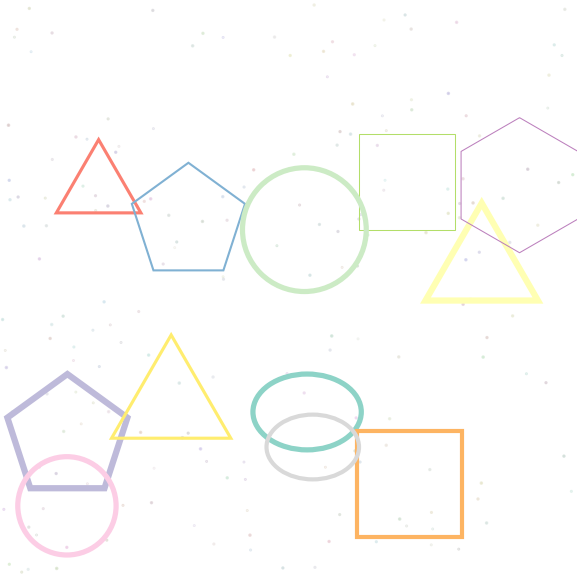[{"shape": "oval", "thickness": 2.5, "radius": 0.47, "center": [0.532, 0.286]}, {"shape": "triangle", "thickness": 3, "radius": 0.56, "center": [0.834, 0.535]}, {"shape": "pentagon", "thickness": 3, "radius": 0.55, "center": [0.117, 0.242]}, {"shape": "triangle", "thickness": 1.5, "radius": 0.42, "center": [0.171, 0.673]}, {"shape": "pentagon", "thickness": 1, "radius": 0.52, "center": [0.326, 0.614]}, {"shape": "square", "thickness": 2, "radius": 0.46, "center": [0.709, 0.161]}, {"shape": "square", "thickness": 0.5, "radius": 0.42, "center": [0.705, 0.683]}, {"shape": "circle", "thickness": 2.5, "radius": 0.43, "center": [0.116, 0.123]}, {"shape": "oval", "thickness": 2, "radius": 0.4, "center": [0.542, 0.225]}, {"shape": "hexagon", "thickness": 0.5, "radius": 0.58, "center": [0.9, 0.678]}, {"shape": "circle", "thickness": 2.5, "radius": 0.54, "center": [0.527, 0.601]}, {"shape": "triangle", "thickness": 1.5, "radius": 0.6, "center": [0.296, 0.3]}]